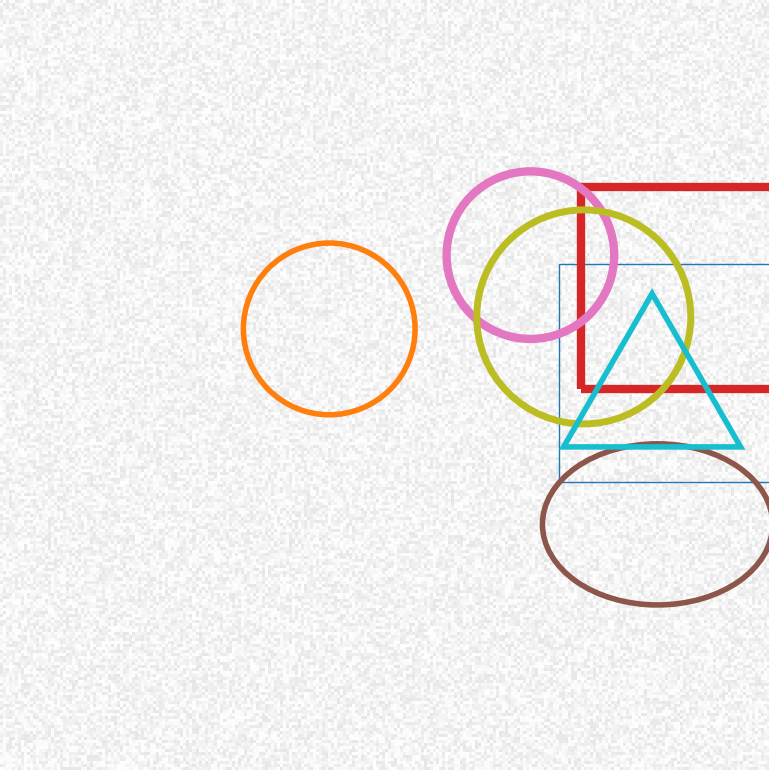[{"shape": "square", "thickness": 0.5, "radius": 0.71, "center": [0.868, 0.516]}, {"shape": "circle", "thickness": 2, "radius": 0.56, "center": [0.428, 0.573]}, {"shape": "square", "thickness": 3, "radius": 0.66, "center": [0.886, 0.626]}, {"shape": "oval", "thickness": 2, "radius": 0.75, "center": [0.854, 0.319]}, {"shape": "circle", "thickness": 3, "radius": 0.54, "center": [0.689, 0.669]}, {"shape": "circle", "thickness": 2.5, "radius": 0.69, "center": [0.758, 0.588]}, {"shape": "triangle", "thickness": 2, "radius": 0.66, "center": [0.847, 0.486]}]